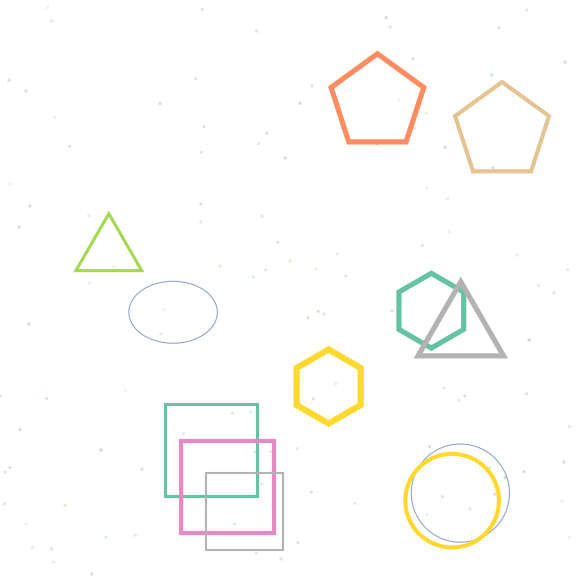[{"shape": "square", "thickness": 1.5, "radius": 0.4, "center": [0.365, 0.22]}, {"shape": "hexagon", "thickness": 2.5, "radius": 0.32, "center": [0.747, 0.461]}, {"shape": "pentagon", "thickness": 2.5, "radius": 0.42, "center": [0.654, 0.822]}, {"shape": "oval", "thickness": 0.5, "radius": 0.38, "center": [0.3, 0.458]}, {"shape": "circle", "thickness": 0.5, "radius": 0.43, "center": [0.797, 0.145]}, {"shape": "square", "thickness": 2, "radius": 0.4, "center": [0.394, 0.156]}, {"shape": "triangle", "thickness": 1.5, "radius": 0.33, "center": [0.188, 0.563]}, {"shape": "circle", "thickness": 2, "radius": 0.41, "center": [0.783, 0.132]}, {"shape": "hexagon", "thickness": 3, "radius": 0.32, "center": [0.569, 0.33]}, {"shape": "pentagon", "thickness": 2, "radius": 0.43, "center": [0.869, 0.772]}, {"shape": "square", "thickness": 1, "radius": 0.33, "center": [0.424, 0.113]}, {"shape": "triangle", "thickness": 2.5, "radius": 0.43, "center": [0.798, 0.426]}]